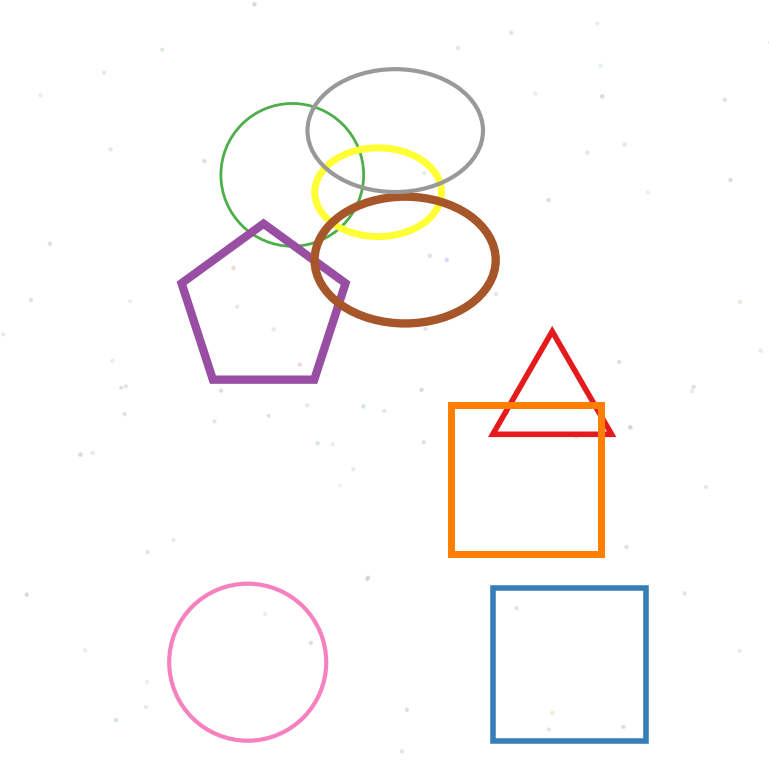[{"shape": "triangle", "thickness": 2, "radius": 0.45, "center": [0.717, 0.481]}, {"shape": "square", "thickness": 2, "radius": 0.5, "center": [0.74, 0.137]}, {"shape": "circle", "thickness": 1, "radius": 0.46, "center": [0.38, 0.773]}, {"shape": "pentagon", "thickness": 3, "radius": 0.56, "center": [0.342, 0.598]}, {"shape": "square", "thickness": 2.5, "radius": 0.48, "center": [0.683, 0.377]}, {"shape": "oval", "thickness": 2.5, "radius": 0.41, "center": [0.491, 0.75]}, {"shape": "oval", "thickness": 3, "radius": 0.59, "center": [0.526, 0.662]}, {"shape": "circle", "thickness": 1.5, "radius": 0.51, "center": [0.322, 0.14]}, {"shape": "oval", "thickness": 1.5, "radius": 0.57, "center": [0.513, 0.83]}]